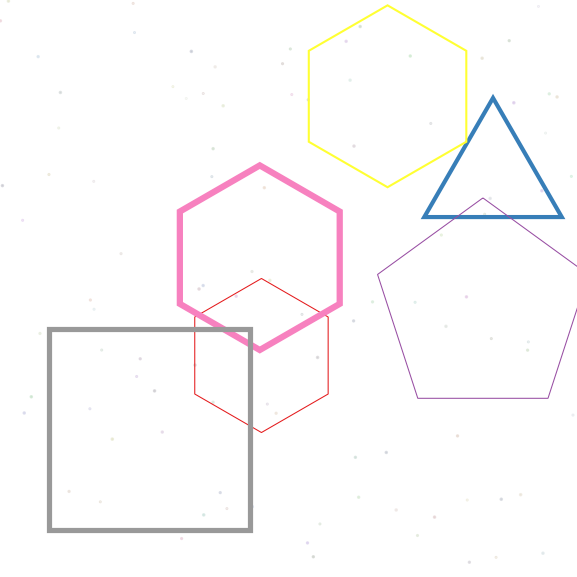[{"shape": "hexagon", "thickness": 0.5, "radius": 0.67, "center": [0.453, 0.384]}, {"shape": "triangle", "thickness": 2, "radius": 0.69, "center": [0.854, 0.692]}, {"shape": "pentagon", "thickness": 0.5, "radius": 0.96, "center": [0.836, 0.465]}, {"shape": "hexagon", "thickness": 1, "radius": 0.79, "center": [0.671, 0.832]}, {"shape": "hexagon", "thickness": 3, "radius": 0.8, "center": [0.45, 0.553]}, {"shape": "square", "thickness": 2.5, "radius": 0.87, "center": [0.259, 0.255]}]